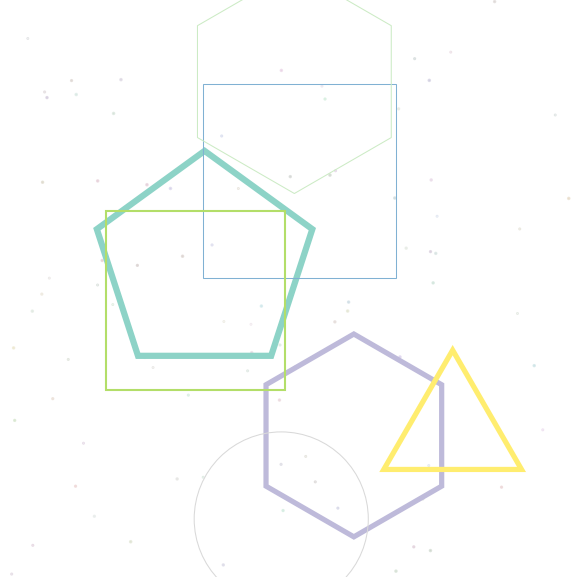[{"shape": "pentagon", "thickness": 3, "radius": 0.98, "center": [0.354, 0.542]}, {"shape": "hexagon", "thickness": 2.5, "radius": 0.88, "center": [0.613, 0.245]}, {"shape": "square", "thickness": 0.5, "radius": 0.84, "center": [0.519, 0.686]}, {"shape": "square", "thickness": 1, "radius": 0.77, "center": [0.339, 0.479]}, {"shape": "circle", "thickness": 0.5, "radius": 0.75, "center": [0.487, 0.1]}, {"shape": "hexagon", "thickness": 0.5, "radius": 0.97, "center": [0.51, 0.858]}, {"shape": "triangle", "thickness": 2.5, "radius": 0.69, "center": [0.784, 0.255]}]